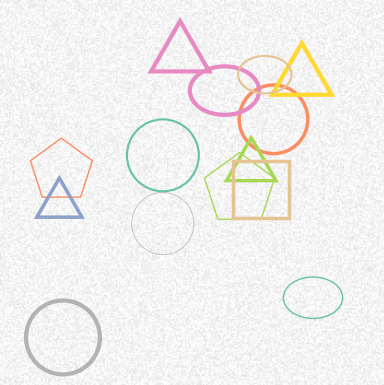[{"shape": "circle", "thickness": 1.5, "radius": 0.47, "center": [0.423, 0.597]}, {"shape": "oval", "thickness": 1, "radius": 0.38, "center": [0.813, 0.227]}, {"shape": "circle", "thickness": 2.5, "radius": 0.45, "center": [0.71, 0.69]}, {"shape": "pentagon", "thickness": 1, "radius": 0.42, "center": [0.159, 0.556]}, {"shape": "triangle", "thickness": 2.5, "radius": 0.34, "center": [0.154, 0.47]}, {"shape": "triangle", "thickness": 3, "radius": 0.44, "center": [0.468, 0.858]}, {"shape": "oval", "thickness": 3, "radius": 0.45, "center": [0.583, 0.765]}, {"shape": "pentagon", "thickness": 1, "radius": 0.48, "center": [0.622, 0.508]}, {"shape": "triangle", "thickness": 2.5, "radius": 0.37, "center": [0.653, 0.568]}, {"shape": "triangle", "thickness": 3, "radius": 0.45, "center": [0.784, 0.799]}, {"shape": "oval", "thickness": 1.5, "radius": 0.35, "center": [0.688, 0.806]}, {"shape": "square", "thickness": 2.5, "radius": 0.36, "center": [0.679, 0.508]}, {"shape": "circle", "thickness": 0.5, "radius": 0.4, "center": [0.423, 0.419]}, {"shape": "circle", "thickness": 3, "radius": 0.48, "center": [0.164, 0.123]}]